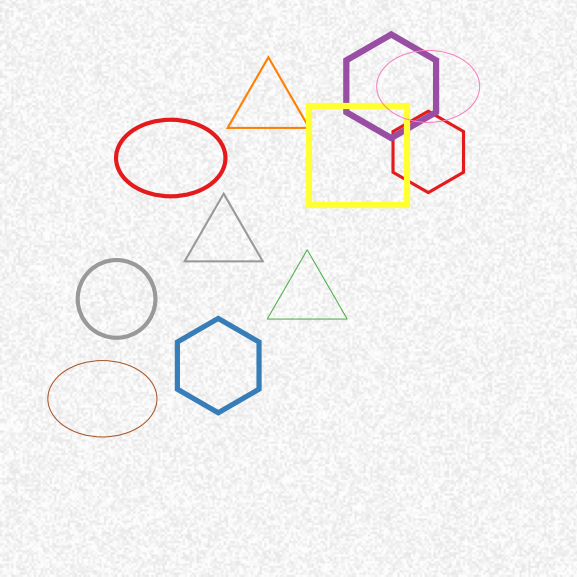[{"shape": "hexagon", "thickness": 1.5, "radius": 0.35, "center": [0.742, 0.736]}, {"shape": "oval", "thickness": 2, "radius": 0.47, "center": [0.296, 0.726]}, {"shape": "hexagon", "thickness": 2.5, "radius": 0.41, "center": [0.378, 0.366]}, {"shape": "triangle", "thickness": 0.5, "radius": 0.4, "center": [0.532, 0.487]}, {"shape": "hexagon", "thickness": 3, "radius": 0.45, "center": [0.677, 0.85]}, {"shape": "triangle", "thickness": 1, "radius": 0.41, "center": [0.465, 0.818]}, {"shape": "square", "thickness": 3, "radius": 0.43, "center": [0.62, 0.73]}, {"shape": "oval", "thickness": 0.5, "radius": 0.47, "center": [0.177, 0.309]}, {"shape": "oval", "thickness": 0.5, "radius": 0.45, "center": [0.741, 0.849]}, {"shape": "circle", "thickness": 2, "radius": 0.34, "center": [0.202, 0.482]}, {"shape": "triangle", "thickness": 1, "radius": 0.39, "center": [0.387, 0.586]}]